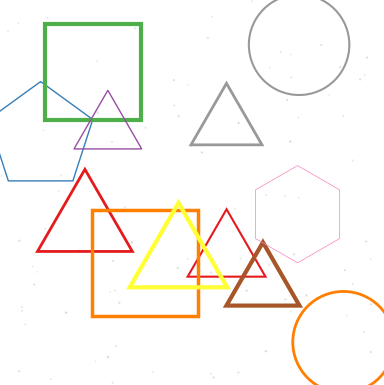[{"shape": "triangle", "thickness": 2, "radius": 0.71, "center": [0.221, 0.418]}, {"shape": "triangle", "thickness": 1.5, "radius": 0.58, "center": [0.588, 0.34]}, {"shape": "pentagon", "thickness": 1, "radius": 0.71, "center": [0.105, 0.646]}, {"shape": "square", "thickness": 3, "radius": 0.62, "center": [0.242, 0.813]}, {"shape": "triangle", "thickness": 1, "radius": 0.51, "center": [0.28, 0.664]}, {"shape": "square", "thickness": 2.5, "radius": 0.69, "center": [0.377, 0.317]}, {"shape": "circle", "thickness": 2, "radius": 0.66, "center": [0.892, 0.111]}, {"shape": "triangle", "thickness": 3, "radius": 0.73, "center": [0.464, 0.327]}, {"shape": "triangle", "thickness": 3, "radius": 0.55, "center": [0.683, 0.261]}, {"shape": "hexagon", "thickness": 0.5, "radius": 0.63, "center": [0.773, 0.444]}, {"shape": "triangle", "thickness": 2, "radius": 0.53, "center": [0.588, 0.677]}, {"shape": "circle", "thickness": 1.5, "radius": 0.65, "center": [0.777, 0.884]}]